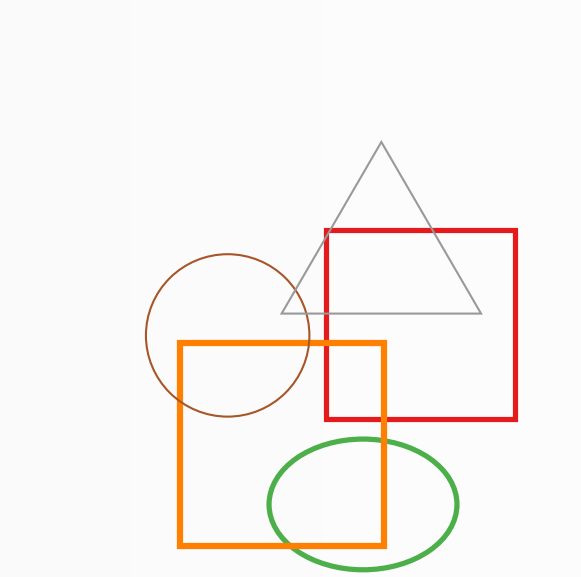[{"shape": "square", "thickness": 2.5, "radius": 0.81, "center": [0.724, 0.437]}, {"shape": "oval", "thickness": 2.5, "radius": 0.81, "center": [0.625, 0.126]}, {"shape": "square", "thickness": 3, "radius": 0.88, "center": [0.485, 0.229]}, {"shape": "circle", "thickness": 1, "radius": 0.7, "center": [0.392, 0.418]}, {"shape": "triangle", "thickness": 1, "radius": 0.99, "center": [0.656, 0.555]}]